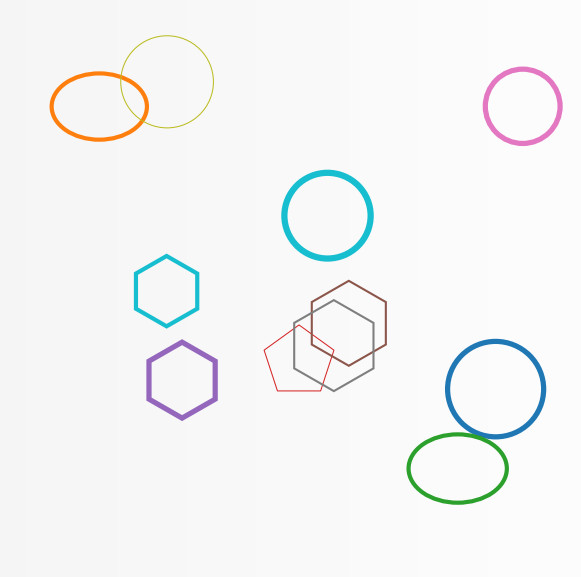[{"shape": "circle", "thickness": 2.5, "radius": 0.41, "center": [0.853, 0.325]}, {"shape": "oval", "thickness": 2, "radius": 0.41, "center": [0.171, 0.815]}, {"shape": "oval", "thickness": 2, "radius": 0.42, "center": [0.787, 0.188]}, {"shape": "pentagon", "thickness": 0.5, "radius": 0.32, "center": [0.514, 0.373]}, {"shape": "hexagon", "thickness": 2.5, "radius": 0.33, "center": [0.313, 0.341]}, {"shape": "hexagon", "thickness": 1, "radius": 0.37, "center": [0.6, 0.439]}, {"shape": "circle", "thickness": 2.5, "radius": 0.32, "center": [0.899, 0.815]}, {"shape": "hexagon", "thickness": 1, "radius": 0.39, "center": [0.574, 0.401]}, {"shape": "circle", "thickness": 0.5, "radius": 0.4, "center": [0.287, 0.857]}, {"shape": "hexagon", "thickness": 2, "radius": 0.3, "center": [0.287, 0.495]}, {"shape": "circle", "thickness": 3, "radius": 0.37, "center": [0.563, 0.626]}]